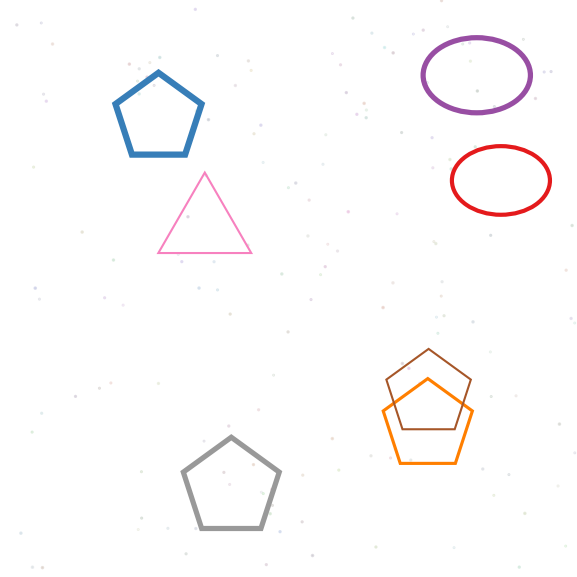[{"shape": "oval", "thickness": 2, "radius": 0.42, "center": [0.867, 0.687]}, {"shape": "pentagon", "thickness": 3, "radius": 0.39, "center": [0.274, 0.795]}, {"shape": "oval", "thickness": 2.5, "radius": 0.46, "center": [0.826, 0.869]}, {"shape": "pentagon", "thickness": 1.5, "radius": 0.41, "center": [0.741, 0.262]}, {"shape": "pentagon", "thickness": 1, "radius": 0.38, "center": [0.742, 0.318]}, {"shape": "triangle", "thickness": 1, "radius": 0.46, "center": [0.355, 0.607]}, {"shape": "pentagon", "thickness": 2.5, "radius": 0.44, "center": [0.401, 0.155]}]